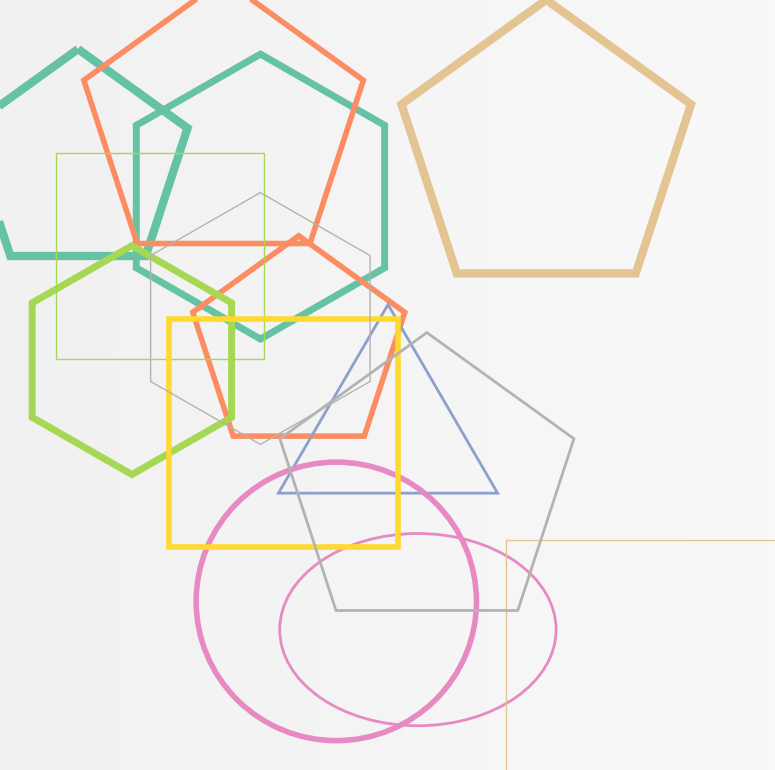[{"shape": "pentagon", "thickness": 3, "radius": 0.74, "center": [0.101, 0.788]}, {"shape": "hexagon", "thickness": 2.5, "radius": 0.93, "center": [0.336, 0.745]}, {"shape": "pentagon", "thickness": 2, "radius": 0.72, "center": [0.385, 0.55]}, {"shape": "pentagon", "thickness": 2, "radius": 0.95, "center": [0.289, 0.837]}, {"shape": "triangle", "thickness": 1, "radius": 0.82, "center": [0.501, 0.441]}, {"shape": "oval", "thickness": 1, "radius": 0.89, "center": [0.539, 0.182]}, {"shape": "circle", "thickness": 2, "radius": 0.9, "center": [0.434, 0.219]}, {"shape": "square", "thickness": 0.5, "radius": 0.67, "center": [0.207, 0.667]}, {"shape": "hexagon", "thickness": 2.5, "radius": 0.74, "center": [0.17, 0.532]}, {"shape": "square", "thickness": 2, "radius": 0.74, "center": [0.366, 0.438]}, {"shape": "pentagon", "thickness": 3, "radius": 0.98, "center": [0.705, 0.804]}, {"shape": "square", "thickness": 0.5, "radius": 0.94, "center": [0.842, 0.11]}, {"shape": "pentagon", "thickness": 1, "radius": 1.0, "center": [0.551, 0.369]}, {"shape": "hexagon", "thickness": 0.5, "radius": 0.82, "center": [0.336, 0.586]}]